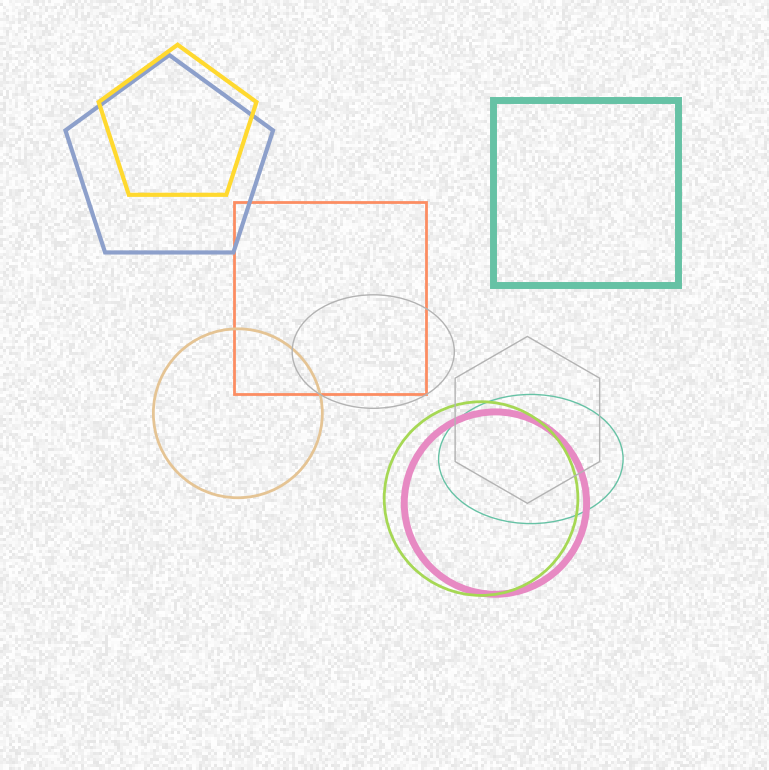[{"shape": "square", "thickness": 2.5, "radius": 0.6, "center": [0.761, 0.749]}, {"shape": "oval", "thickness": 0.5, "radius": 0.6, "center": [0.689, 0.404]}, {"shape": "square", "thickness": 1, "radius": 0.62, "center": [0.428, 0.613]}, {"shape": "pentagon", "thickness": 1.5, "radius": 0.71, "center": [0.22, 0.787]}, {"shape": "circle", "thickness": 2.5, "radius": 0.59, "center": [0.643, 0.347]}, {"shape": "circle", "thickness": 1, "radius": 0.63, "center": [0.625, 0.353]}, {"shape": "pentagon", "thickness": 1.5, "radius": 0.54, "center": [0.231, 0.834]}, {"shape": "circle", "thickness": 1, "radius": 0.55, "center": [0.309, 0.463]}, {"shape": "oval", "thickness": 0.5, "radius": 0.53, "center": [0.485, 0.543]}, {"shape": "hexagon", "thickness": 0.5, "radius": 0.54, "center": [0.685, 0.455]}]